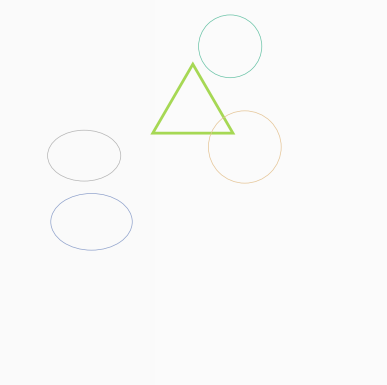[{"shape": "circle", "thickness": 0.5, "radius": 0.41, "center": [0.594, 0.88]}, {"shape": "oval", "thickness": 0.5, "radius": 0.53, "center": [0.236, 0.424]}, {"shape": "triangle", "thickness": 2, "radius": 0.6, "center": [0.498, 0.714]}, {"shape": "circle", "thickness": 0.5, "radius": 0.47, "center": [0.632, 0.618]}, {"shape": "oval", "thickness": 0.5, "radius": 0.47, "center": [0.217, 0.596]}]